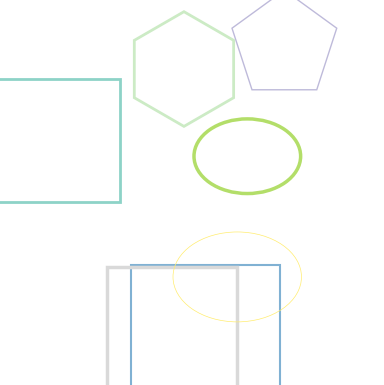[{"shape": "square", "thickness": 2, "radius": 0.8, "center": [0.152, 0.636]}, {"shape": "pentagon", "thickness": 1, "radius": 0.72, "center": [0.739, 0.883]}, {"shape": "square", "thickness": 1.5, "radius": 0.97, "center": [0.533, 0.119]}, {"shape": "oval", "thickness": 2.5, "radius": 0.69, "center": [0.642, 0.594]}, {"shape": "square", "thickness": 2.5, "radius": 0.85, "center": [0.448, 0.137]}, {"shape": "hexagon", "thickness": 2, "radius": 0.74, "center": [0.478, 0.821]}, {"shape": "oval", "thickness": 0.5, "radius": 0.83, "center": [0.616, 0.281]}]